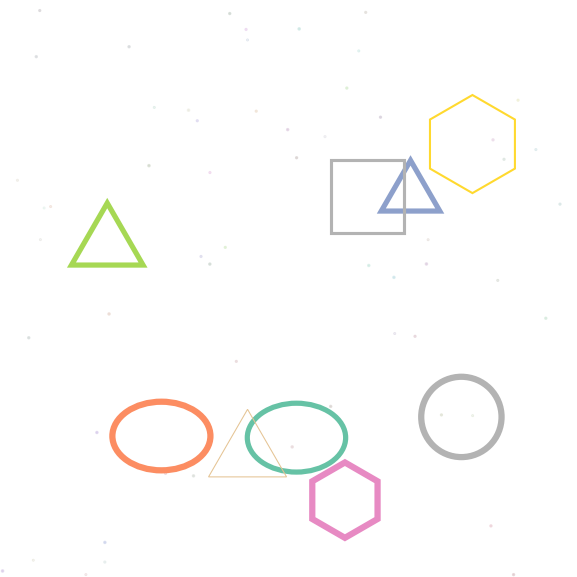[{"shape": "oval", "thickness": 2.5, "radius": 0.43, "center": [0.513, 0.241]}, {"shape": "oval", "thickness": 3, "radius": 0.42, "center": [0.279, 0.244]}, {"shape": "triangle", "thickness": 2.5, "radius": 0.29, "center": [0.711, 0.663]}, {"shape": "hexagon", "thickness": 3, "radius": 0.33, "center": [0.597, 0.133]}, {"shape": "triangle", "thickness": 2.5, "radius": 0.36, "center": [0.186, 0.576]}, {"shape": "hexagon", "thickness": 1, "radius": 0.42, "center": [0.818, 0.75]}, {"shape": "triangle", "thickness": 0.5, "radius": 0.39, "center": [0.429, 0.212]}, {"shape": "circle", "thickness": 3, "radius": 0.35, "center": [0.799, 0.277]}, {"shape": "square", "thickness": 1.5, "radius": 0.32, "center": [0.636, 0.659]}]